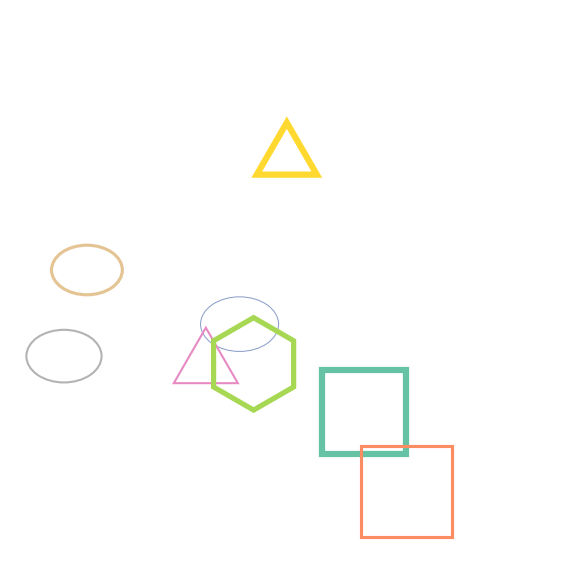[{"shape": "square", "thickness": 3, "radius": 0.36, "center": [0.63, 0.286]}, {"shape": "square", "thickness": 1.5, "radius": 0.39, "center": [0.704, 0.148]}, {"shape": "oval", "thickness": 0.5, "radius": 0.34, "center": [0.415, 0.438]}, {"shape": "triangle", "thickness": 1, "radius": 0.32, "center": [0.356, 0.368]}, {"shape": "hexagon", "thickness": 2.5, "radius": 0.4, "center": [0.439, 0.369]}, {"shape": "triangle", "thickness": 3, "radius": 0.3, "center": [0.497, 0.727]}, {"shape": "oval", "thickness": 1.5, "radius": 0.31, "center": [0.151, 0.532]}, {"shape": "oval", "thickness": 1, "radius": 0.33, "center": [0.111, 0.382]}]